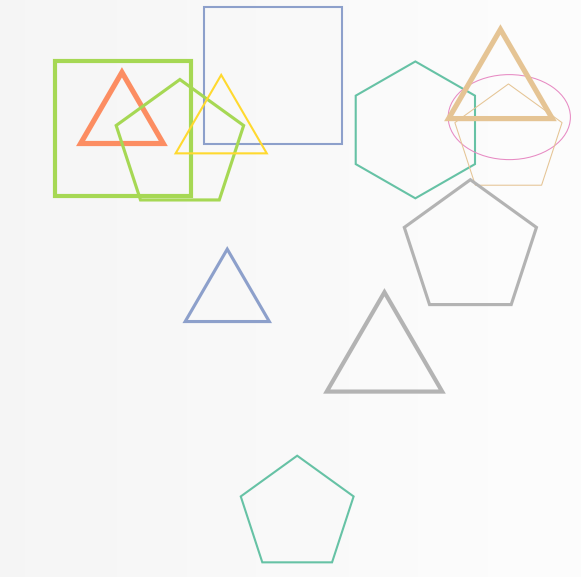[{"shape": "pentagon", "thickness": 1, "radius": 0.51, "center": [0.511, 0.108]}, {"shape": "hexagon", "thickness": 1, "radius": 0.59, "center": [0.715, 0.774]}, {"shape": "triangle", "thickness": 2.5, "radius": 0.41, "center": [0.21, 0.792]}, {"shape": "triangle", "thickness": 1.5, "radius": 0.42, "center": [0.391, 0.484]}, {"shape": "square", "thickness": 1, "radius": 0.59, "center": [0.469, 0.868]}, {"shape": "oval", "thickness": 0.5, "radius": 0.53, "center": [0.876, 0.796]}, {"shape": "square", "thickness": 2, "radius": 0.58, "center": [0.212, 0.777]}, {"shape": "pentagon", "thickness": 1.5, "radius": 0.58, "center": [0.31, 0.746]}, {"shape": "triangle", "thickness": 1, "radius": 0.45, "center": [0.381, 0.779]}, {"shape": "triangle", "thickness": 2.5, "radius": 0.51, "center": [0.861, 0.845]}, {"shape": "pentagon", "thickness": 0.5, "radius": 0.48, "center": [0.875, 0.757]}, {"shape": "pentagon", "thickness": 1.5, "radius": 0.6, "center": [0.809, 0.568]}, {"shape": "triangle", "thickness": 2, "radius": 0.57, "center": [0.661, 0.378]}]